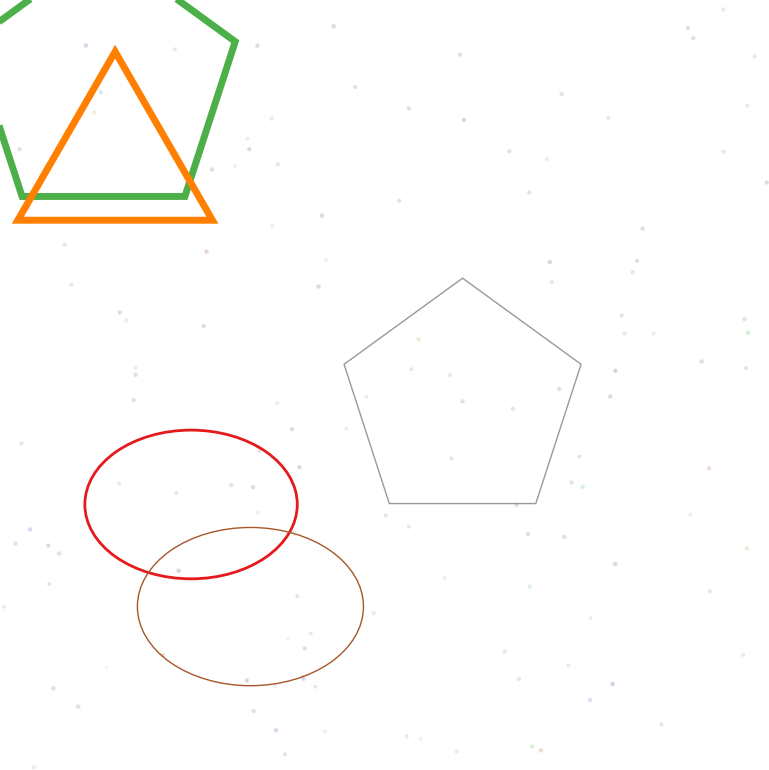[{"shape": "oval", "thickness": 1, "radius": 0.69, "center": [0.248, 0.345]}, {"shape": "pentagon", "thickness": 2.5, "radius": 0.9, "center": [0.134, 0.89]}, {"shape": "triangle", "thickness": 2.5, "radius": 0.73, "center": [0.149, 0.787]}, {"shape": "oval", "thickness": 0.5, "radius": 0.73, "center": [0.325, 0.212]}, {"shape": "pentagon", "thickness": 0.5, "radius": 0.81, "center": [0.601, 0.477]}]